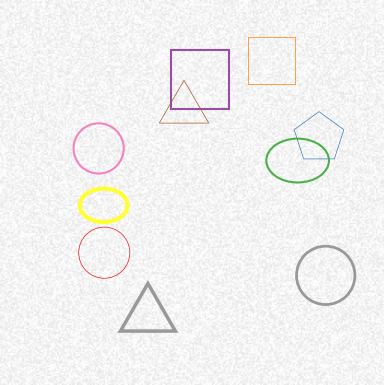[{"shape": "circle", "thickness": 0.5, "radius": 0.33, "center": [0.271, 0.344]}, {"shape": "pentagon", "thickness": 0.5, "radius": 0.34, "center": [0.829, 0.642]}, {"shape": "oval", "thickness": 1.5, "radius": 0.41, "center": [0.773, 0.583]}, {"shape": "square", "thickness": 1.5, "radius": 0.38, "center": [0.52, 0.793]}, {"shape": "square", "thickness": 0.5, "radius": 0.3, "center": [0.705, 0.843]}, {"shape": "oval", "thickness": 3, "radius": 0.31, "center": [0.269, 0.467]}, {"shape": "triangle", "thickness": 0.5, "radius": 0.37, "center": [0.478, 0.717]}, {"shape": "circle", "thickness": 1.5, "radius": 0.33, "center": [0.256, 0.614]}, {"shape": "circle", "thickness": 2, "radius": 0.38, "center": [0.846, 0.285]}, {"shape": "triangle", "thickness": 2.5, "radius": 0.41, "center": [0.384, 0.181]}]